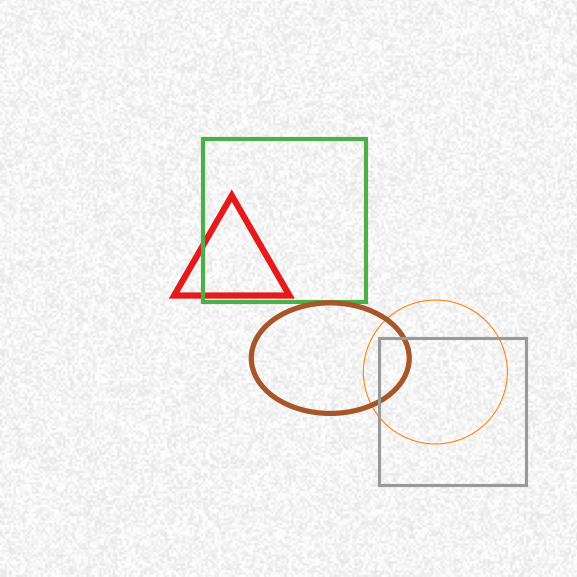[{"shape": "triangle", "thickness": 3, "radius": 0.58, "center": [0.401, 0.545]}, {"shape": "square", "thickness": 2, "radius": 0.71, "center": [0.493, 0.617]}, {"shape": "circle", "thickness": 0.5, "radius": 0.62, "center": [0.754, 0.355]}, {"shape": "oval", "thickness": 2.5, "radius": 0.68, "center": [0.572, 0.379]}, {"shape": "square", "thickness": 1.5, "radius": 0.64, "center": [0.784, 0.286]}]